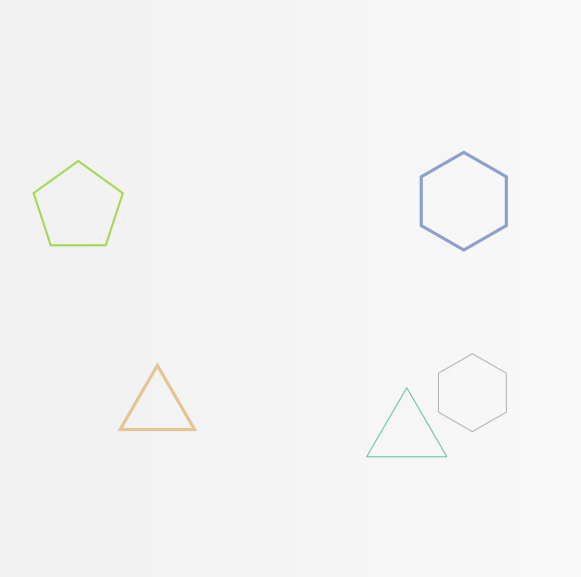[{"shape": "triangle", "thickness": 0.5, "radius": 0.4, "center": [0.7, 0.248]}, {"shape": "hexagon", "thickness": 1.5, "radius": 0.42, "center": [0.798, 0.651]}, {"shape": "pentagon", "thickness": 1, "radius": 0.4, "center": [0.135, 0.64]}, {"shape": "triangle", "thickness": 1.5, "radius": 0.37, "center": [0.271, 0.292]}, {"shape": "hexagon", "thickness": 0.5, "radius": 0.34, "center": [0.813, 0.319]}]